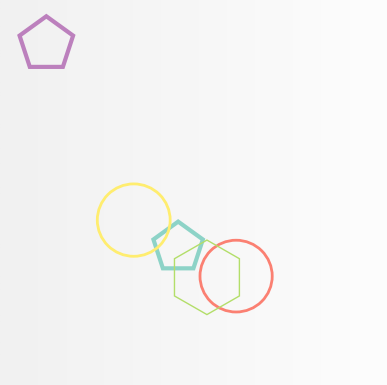[{"shape": "pentagon", "thickness": 3, "radius": 0.34, "center": [0.46, 0.357]}, {"shape": "circle", "thickness": 2, "radius": 0.47, "center": [0.609, 0.283]}, {"shape": "hexagon", "thickness": 1, "radius": 0.48, "center": [0.534, 0.28]}, {"shape": "pentagon", "thickness": 3, "radius": 0.36, "center": [0.12, 0.885]}, {"shape": "circle", "thickness": 2, "radius": 0.47, "center": [0.345, 0.428]}]